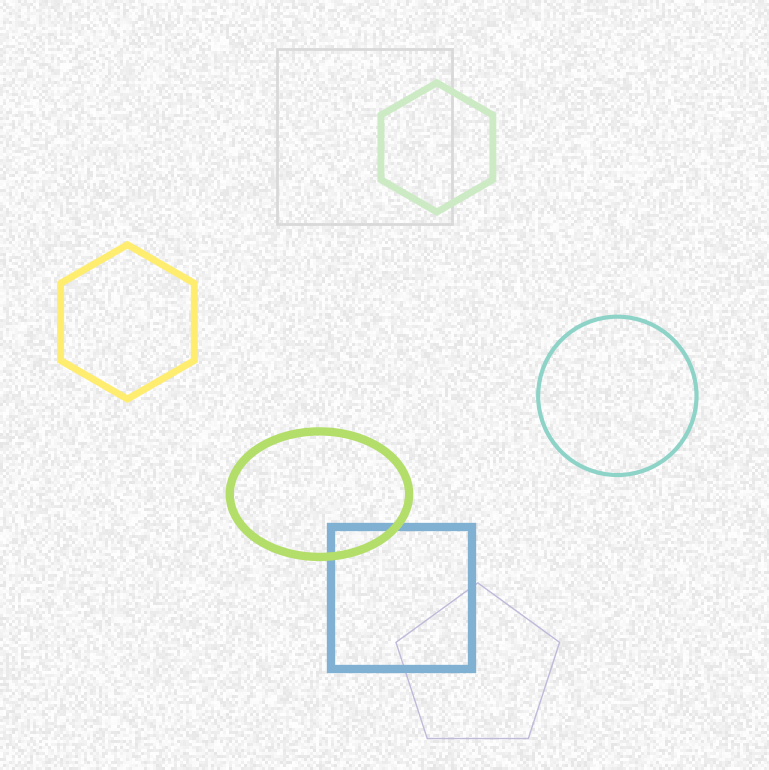[{"shape": "circle", "thickness": 1.5, "radius": 0.51, "center": [0.802, 0.486]}, {"shape": "pentagon", "thickness": 0.5, "radius": 0.56, "center": [0.62, 0.131]}, {"shape": "square", "thickness": 3, "radius": 0.46, "center": [0.521, 0.223]}, {"shape": "oval", "thickness": 3, "radius": 0.58, "center": [0.415, 0.358]}, {"shape": "square", "thickness": 1, "radius": 0.57, "center": [0.473, 0.823]}, {"shape": "hexagon", "thickness": 2.5, "radius": 0.42, "center": [0.567, 0.809]}, {"shape": "hexagon", "thickness": 2.5, "radius": 0.5, "center": [0.166, 0.582]}]